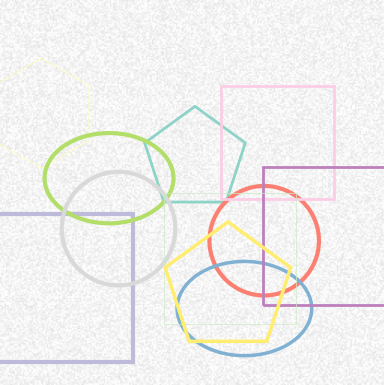[{"shape": "pentagon", "thickness": 2, "radius": 0.69, "center": [0.506, 0.586]}, {"shape": "hexagon", "thickness": 0.5, "radius": 0.71, "center": [0.107, 0.706]}, {"shape": "square", "thickness": 3, "radius": 0.96, "center": [0.152, 0.252]}, {"shape": "circle", "thickness": 3, "radius": 0.71, "center": [0.686, 0.375]}, {"shape": "oval", "thickness": 2.5, "radius": 0.87, "center": [0.635, 0.199]}, {"shape": "oval", "thickness": 3, "radius": 0.84, "center": [0.283, 0.537]}, {"shape": "square", "thickness": 2, "radius": 0.73, "center": [0.721, 0.63]}, {"shape": "circle", "thickness": 3, "radius": 0.74, "center": [0.308, 0.406]}, {"shape": "square", "thickness": 2, "radius": 0.89, "center": [0.863, 0.388]}, {"shape": "square", "thickness": 0.5, "radius": 0.85, "center": [0.597, 0.328]}, {"shape": "pentagon", "thickness": 2.5, "radius": 0.86, "center": [0.592, 0.252]}]